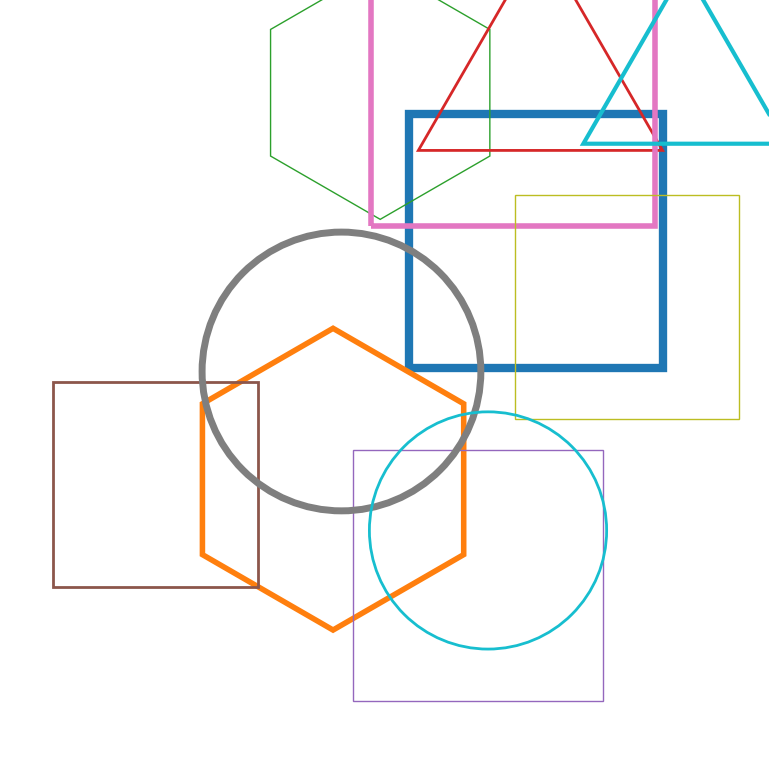[{"shape": "square", "thickness": 3, "radius": 0.82, "center": [0.696, 0.687]}, {"shape": "hexagon", "thickness": 2, "radius": 0.98, "center": [0.433, 0.378]}, {"shape": "hexagon", "thickness": 0.5, "radius": 0.82, "center": [0.494, 0.88]}, {"shape": "triangle", "thickness": 1, "radius": 0.92, "center": [0.702, 0.896]}, {"shape": "square", "thickness": 0.5, "radius": 0.81, "center": [0.621, 0.252]}, {"shape": "square", "thickness": 1, "radius": 0.67, "center": [0.202, 0.37]}, {"shape": "square", "thickness": 2, "radius": 0.92, "center": [0.666, 0.891]}, {"shape": "circle", "thickness": 2.5, "radius": 0.91, "center": [0.443, 0.518]}, {"shape": "square", "thickness": 0.5, "radius": 0.73, "center": [0.815, 0.601]}, {"shape": "triangle", "thickness": 1.5, "radius": 0.76, "center": [0.889, 0.889]}, {"shape": "circle", "thickness": 1, "radius": 0.77, "center": [0.634, 0.311]}]